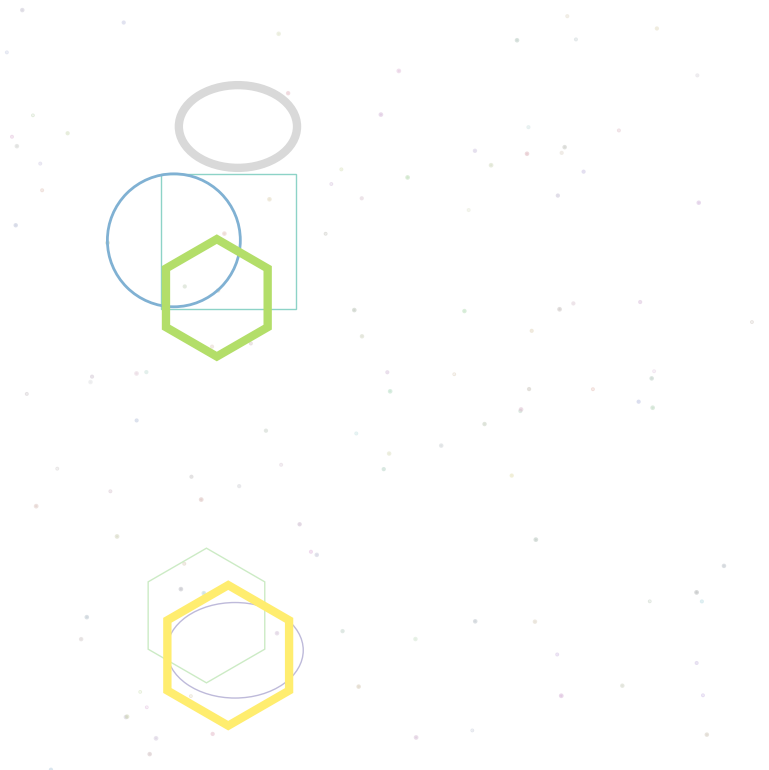[{"shape": "square", "thickness": 0.5, "radius": 0.44, "center": [0.296, 0.686]}, {"shape": "oval", "thickness": 0.5, "radius": 0.44, "center": [0.305, 0.155]}, {"shape": "circle", "thickness": 1, "radius": 0.43, "center": [0.226, 0.688]}, {"shape": "hexagon", "thickness": 3, "radius": 0.38, "center": [0.282, 0.613]}, {"shape": "oval", "thickness": 3, "radius": 0.38, "center": [0.309, 0.836]}, {"shape": "hexagon", "thickness": 0.5, "radius": 0.44, "center": [0.268, 0.201]}, {"shape": "hexagon", "thickness": 3, "radius": 0.46, "center": [0.296, 0.149]}]